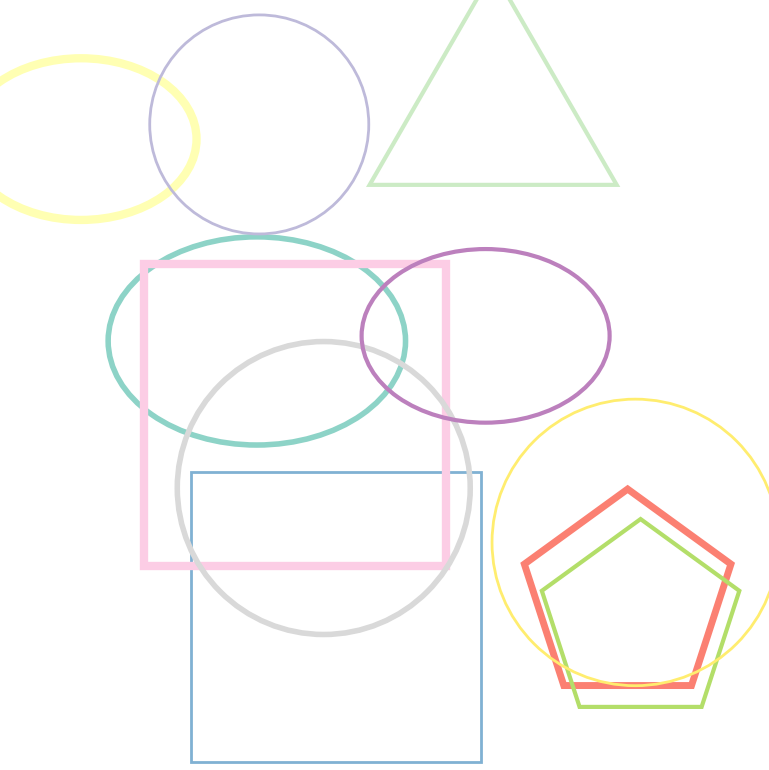[{"shape": "oval", "thickness": 2, "radius": 0.97, "center": [0.334, 0.557]}, {"shape": "oval", "thickness": 3, "radius": 0.75, "center": [0.105, 0.819]}, {"shape": "circle", "thickness": 1, "radius": 0.71, "center": [0.337, 0.838]}, {"shape": "pentagon", "thickness": 2.5, "radius": 0.71, "center": [0.815, 0.224]}, {"shape": "square", "thickness": 1, "radius": 0.94, "center": [0.437, 0.198]}, {"shape": "pentagon", "thickness": 1.5, "radius": 0.67, "center": [0.832, 0.191]}, {"shape": "square", "thickness": 3, "radius": 0.98, "center": [0.384, 0.462]}, {"shape": "circle", "thickness": 2, "radius": 0.95, "center": [0.42, 0.366]}, {"shape": "oval", "thickness": 1.5, "radius": 0.81, "center": [0.631, 0.564]}, {"shape": "triangle", "thickness": 1.5, "radius": 0.93, "center": [0.64, 0.853]}, {"shape": "circle", "thickness": 1, "radius": 0.93, "center": [0.825, 0.296]}]